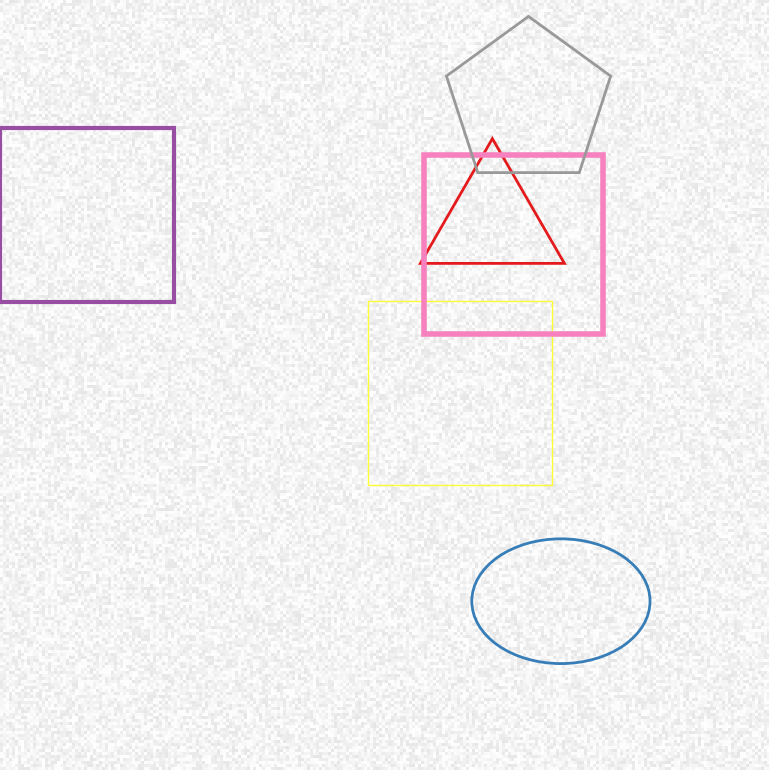[{"shape": "triangle", "thickness": 1, "radius": 0.54, "center": [0.639, 0.712]}, {"shape": "oval", "thickness": 1, "radius": 0.58, "center": [0.728, 0.219]}, {"shape": "square", "thickness": 1.5, "radius": 0.57, "center": [0.113, 0.721]}, {"shape": "square", "thickness": 0.5, "radius": 0.6, "center": [0.597, 0.489]}, {"shape": "square", "thickness": 2, "radius": 0.58, "center": [0.667, 0.682]}, {"shape": "pentagon", "thickness": 1, "radius": 0.56, "center": [0.686, 0.867]}]